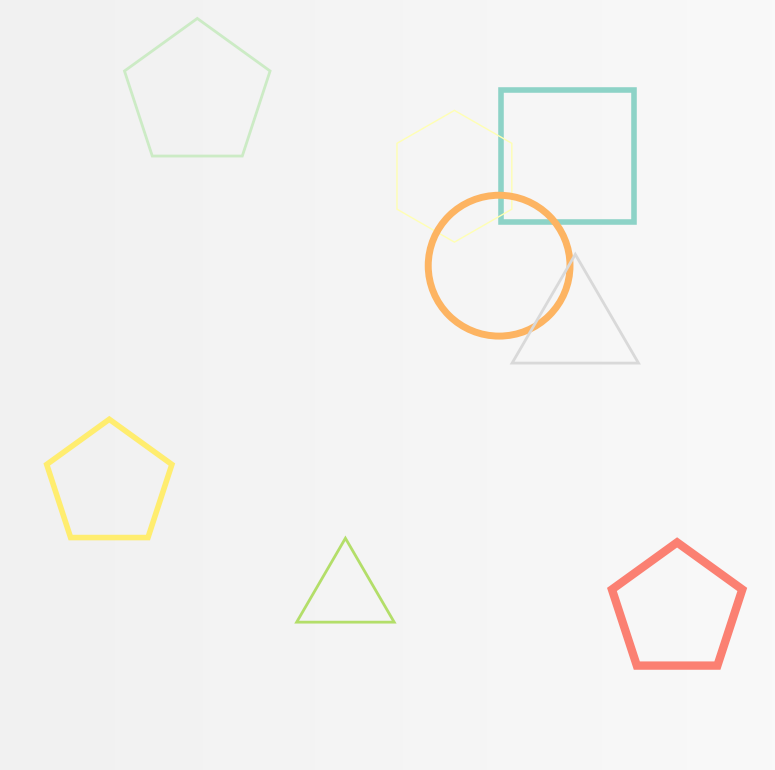[{"shape": "square", "thickness": 2, "radius": 0.43, "center": [0.732, 0.797]}, {"shape": "hexagon", "thickness": 0.5, "radius": 0.43, "center": [0.586, 0.771]}, {"shape": "pentagon", "thickness": 3, "radius": 0.44, "center": [0.874, 0.207]}, {"shape": "circle", "thickness": 2.5, "radius": 0.46, "center": [0.644, 0.655]}, {"shape": "triangle", "thickness": 1, "radius": 0.36, "center": [0.446, 0.228]}, {"shape": "triangle", "thickness": 1, "radius": 0.47, "center": [0.742, 0.576]}, {"shape": "pentagon", "thickness": 1, "radius": 0.49, "center": [0.255, 0.877]}, {"shape": "pentagon", "thickness": 2, "radius": 0.42, "center": [0.141, 0.371]}]